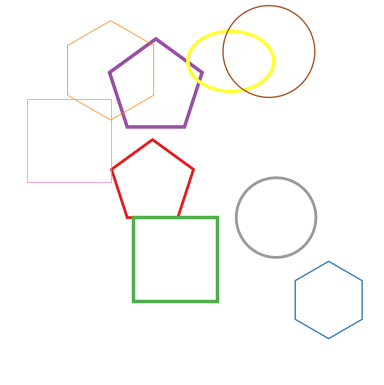[{"shape": "pentagon", "thickness": 2, "radius": 0.56, "center": [0.396, 0.525]}, {"shape": "hexagon", "thickness": 1, "radius": 0.5, "center": [0.854, 0.221]}, {"shape": "square", "thickness": 2.5, "radius": 0.54, "center": [0.455, 0.328]}, {"shape": "pentagon", "thickness": 2.5, "radius": 0.63, "center": [0.405, 0.773]}, {"shape": "hexagon", "thickness": 0.5, "radius": 0.65, "center": [0.288, 0.817]}, {"shape": "oval", "thickness": 2.5, "radius": 0.56, "center": [0.599, 0.841]}, {"shape": "circle", "thickness": 1, "radius": 0.6, "center": [0.698, 0.866]}, {"shape": "square", "thickness": 0.5, "radius": 0.54, "center": [0.179, 0.635]}, {"shape": "circle", "thickness": 2, "radius": 0.52, "center": [0.717, 0.435]}]